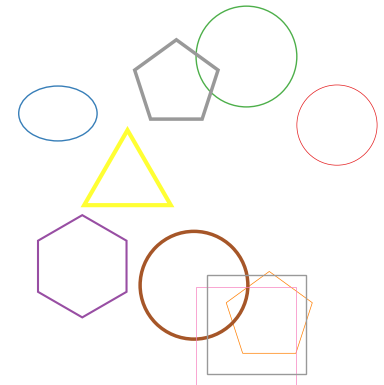[{"shape": "circle", "thickness": 0.5, "radius": 0.52, "center": [0.875, 0.675]}, {"shape": "oval", "thickness": 1, "radius": 0.51, "center": [0.15, 0.705]}, {"shape": "circle", "thickness": 1, "radius": 0.65, "center": [0.64, 0.853]}, {"shape": "hexagon", "thickness": 1.5, "radius": 0.66, "center": [0.214, 0.308]}, {"shape": "pentagon", "thickness": 0.5, "radius": 0.59, "center": [0.699, 0.177]}, {"shape": "triangle", "thickness": 3, "radius": 0.65, "center": [0.331, 0.532]}, {"shape": "circle", "thickness": 2.5, "radius": 0.7, "center": [0.504, 0.259]}, {"shape": "square", "thickness": 0.5, "radius": 0.64, "center": [0.639, 0.125]}, {"shape": "square", "thickness": 1, "radius": 0.64, "center": [0.667, 0.158]}, {"shape": "pentagon", "thickness": 2.5, "radius": 0.57, "center": [0.458, 0.783]}]